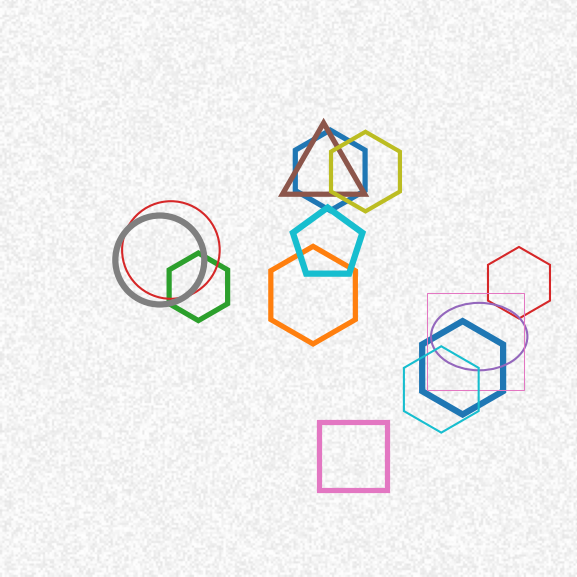[{"shape": "hexagon", "thickness": 2.5, "radius": 0.35, "center": [0.572, 0.704]}, {"shape": "hexagon", "thickness": 3, "radius": 0.4, "center": [0.801, 0.362]}, {"shape": "hexagon", "thickness": 2.5, "radius": 0.42, "center": [0.542, 0.488]}, {"shape": "hexagon", "thickness": 2.5, "radius": 0.29, "center": [0.344, 0.503]}, {"shape": "circle", "thickness": 1, "radius": 0.42, "center": [0.296, 0.566]}, {"shape": "hexagon", "thickness": 1, "radius": 0.31, "center": [0.899, 0.51]}, {"shape": "oval", "thickness": 1, "radius": 0.42, "center": [0.83, 0.416]}, {"shape": "triangle", "thickness": 2.5, "radius": 0.41, "center": [0.56, 0.704]}, {"shape": "square", "thickness": 0.5, "radius": 0.42, "center": [0.824, 0.407]}, {"shape": "square", "thickness": 2.5, "radius": 0.3, "center": [0.612, 0.21]}, {"shape": "circle", "thickness": 3, "radius": 0.39, "center": [0.277, 0.549]}, {"shape": "hexagon", "thickness": 2, "radius": 0.34, "center": [0.633, 0.702]}, {"shape": "pentagon", "thickness": 3, "radius": 0.32, "center": [0.567, 0.576]}, {"shape": "hexagon", "thickness": 1, "radius": 0.37, "center": [0.764, 0.325]}]